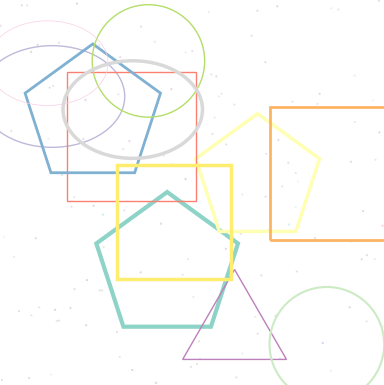[{"shape": "pentagon", "thickness": 3, "radius": 0.97, "center": [0.434, 0.308]}, {"shape": "pentagon", "thickness": 2.5, "radius": 0.85, "center": [0.669, 0.536]}, {"shape": "oval", "thickness": 1, "radius": 0.94, "center": [0.135, 0.749]}, {"shape": "square", "thickness": 1, "radius": 0.84, "center": [0.341, 0.645]}, {"shape": "pentagon", "thickness": 2, "radius": 0.92, "center": [0.241, 0.701]}, {"shape": "square", "thickness": 2, "radius": 0.86, "center": [0.875, 0.549]}, {"shape": "circle", "thickness": 1, "radius": 0.73, "center": [0.386, 0.842]}, {"shape": "oval", "thickness": 0.5, "radius": 0.79, "center": [0.124, 0.836]}, {"shape": "oval", "thickness": 2.5, "radius": 0.91, "center": [0.345, 0.715]}, {"shape": "triangle", "thickness": 1, "radius": 0.78, "center": [0.609, 0.144]}, {"shape": "circle", "thickness": 1.5, "radius": 0.74, "center": [0.849, 0.106]}, {"shape": "square", "thickness": 2.5, "radius": 0.74, "center": [0.451, 0.424]}]